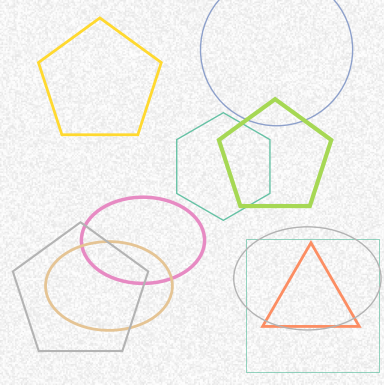[{"shape": "hexagon", "thickness": 1, "radius": 0.7, "center": [0.58, 0.567]}, {"shape": "square", "thickness": 0.5, "radius": 0.87, "center": [0.811, 0.207]}, {"shape": "triangle", "thickness": 2, "radius": 0.72, "center": [0.808, 0.225]}, {"shape": "circle", "thickness": 1, "radius": 0.99, "center": [0.718, 0.871]}, {"shape": "oval", "thickness": 2.5, "radius": 0.8, "center": [0.371, 0.376]}, {"shape": "pentagon", "thickness": 3, "radius": 0.77, "center": [0.715, 0.589]}, {"shape": "pentagon", "thickness": 2, "radius": 0.84, "center": [0.259, 0.786]}, {"shape": "oval", "thickness": 2, "radius": 0.82, "center": [0.283, 0.257]}, {"shape": "pentagon", "thickness": 1.5, "radius": 0.92, "center": [0.209, 0.238]}, {"shape": "oval", "thickness": 1, "radius": 0.96, "center": [0.798, 0.277]}]